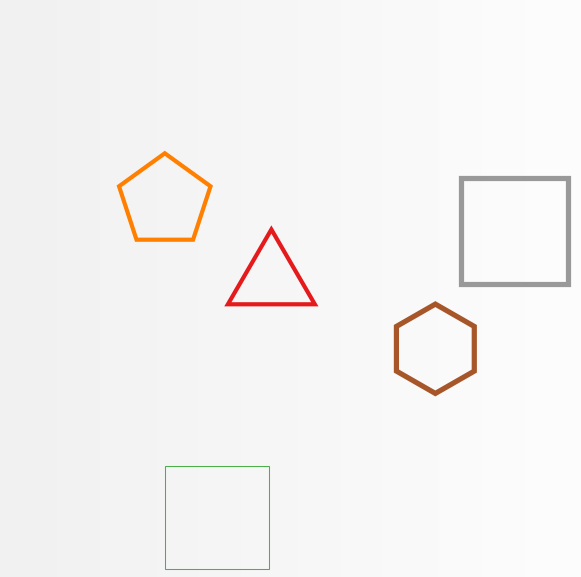[{"shape": "triangle", "thickness": 2, "radius": 0.43, "center": [0.467, 0.515]}, {"shape": "square", "thickness": 0.5, "radius": 0.45, "center": [0.374, 0.103]}, {"shape": "pentagon", "thickness": 2, "radius": 0.41, "center": [0.284, 0.651]}, {"shape": "hexagon", "thickness": 2.5, "radius": 0.39, "center": [0.749, 0.395]}, {"shape": "square", "thickness": 2.5, "radius": 0.46, "center": [0.885, 0.598]}]